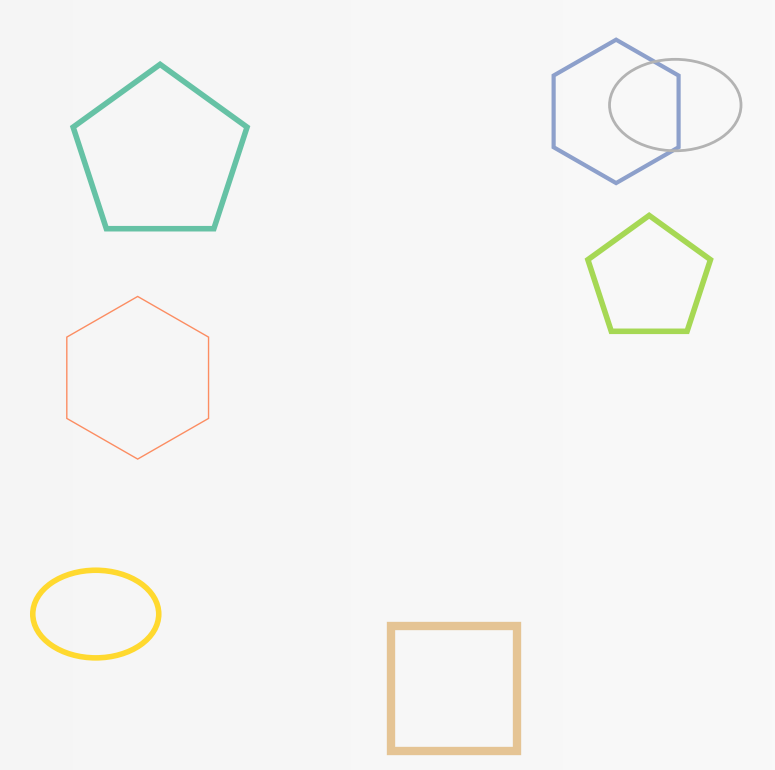[{"shape": "pentagon", "thickness": 2, "radius": 0.59, "center": [0.207, 0.798]}, {"shape": "hexagon", "thickness": 0.5, "radius": 0.53, "center": [0.178, 0.509]}, {"shape": "hexagon", "thickness": 1.5, "radius": 0.47, "center": [0.795, 0.855]}, {"shape": "pentagon", "thickness": 2, "radius": 0.42, "center": [0.838, 0.637]}, {"shape": "oval", "thickness": 2, "radius": 0.41, "center": [0.124, 0.203]}, {"shape": "square", "thickness": 3, "radius": 0.41, "center": [0.586, 0.106]}, {"shape": "oval", "thickness": 1, "radius": 0.42, "center": [0.871, 0.864]}]